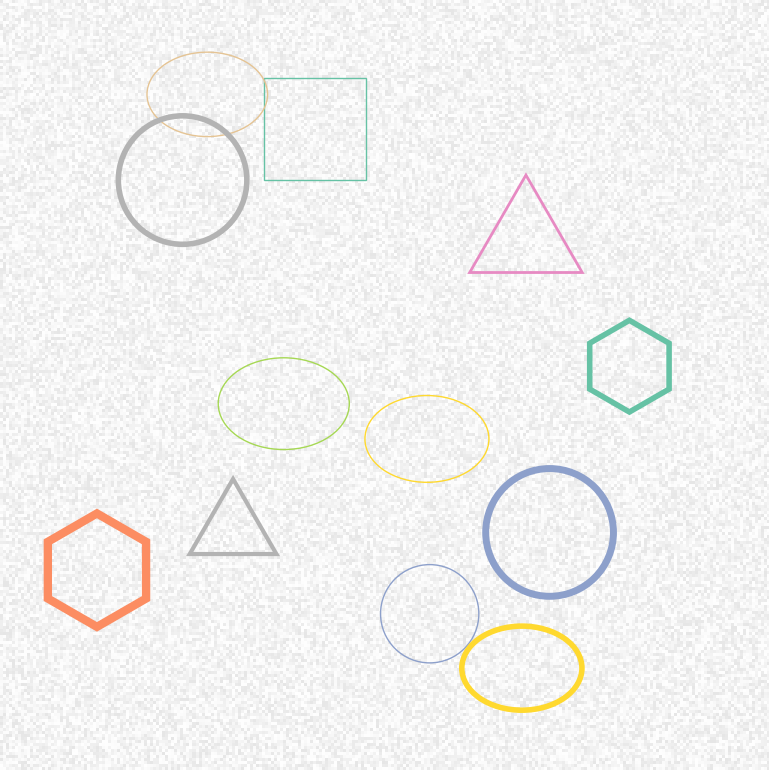[{"shape": "hexagon", "thickness": 2, "radius": 0.3, "center": [0.817, 0.524]}, {"shape": "square", "thickness": 0.5, "radius": 0.33, "center": [0.409, 0.832]}, {"shape": "hexagon", "thickness": 3, "radius": 0.37, "center": [0.126, 0.26]}, {"shape": "circle", "thickness": 0.5, "radius": 0.32, "center": [0.558, 0.203]}, {"shape": "circle", "thickness": 2.5, "radius": 0.41, "center": [0.714, 0.309]}, {"shape": "triangle", "thickness": 1, "radius": 0.42, "center": [0.683, 0.688]}, {"shape": "oval", "thickness": 0.5, "radius": 0.43, "center": [0.369, 0.476]}, {"shape": "oval", "thickness": 0.5, "radius": 0.4, "center": [0.554, 0.43]}, {"shape": "oval", "thickness": 2, "radius": 0.39, "center": [0.678, 0.132]}, {"shape": "oval", "thickness": 0.5, "radius": 0.39, "center": [0.269, 0.877]}, {"shape": "circle", "thickness": 2, "radius": 0.42, "center": [0.237, 0.766]}, {"shape": "triangle", "thickness": 1.5, "radius": 0.32, "center": [0.303, 0.313]}]